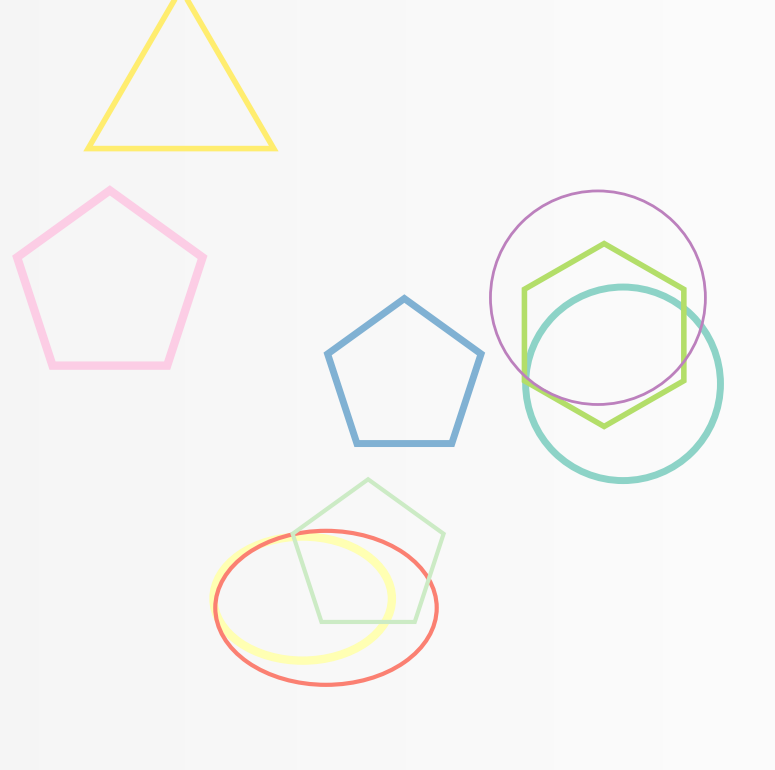[{"shape": "circle", "thickness": 2.5, "radius": 0.63, "center": [0.804, 0.502]}, {"shape": "oval", "thickness": 3, "radius": 0.58, "center": [0.391, 0.223]}, {"shape": "oval", "thickness": 1.5, "radius": 0.71, "center": [0.421, 0.211]}, {"shape": "pentagon", "thickness": 2.5, "radius": 0.52, "center": [0.522, 0.508]}, {"shape": "hexagon", "thickness": 2, "radius": 0.59, "center": [0.78, 0.565]}, {"shape": "pentagon", "thickness": 3, "radius": 0.63, "center": [0.142, 0.627]}, {"shape": "circle", "thickness": 1, "radius": 0.69, "center": [0.772, 0.613]}, {"shape": "pentagon", "thickness": 1.5, "radius": 0.51, "center": [0.475, 0.275]}, {"shape": "triangle", "thickness": 2, "radius": 0.69, "center": [0.233, 0.876]}]